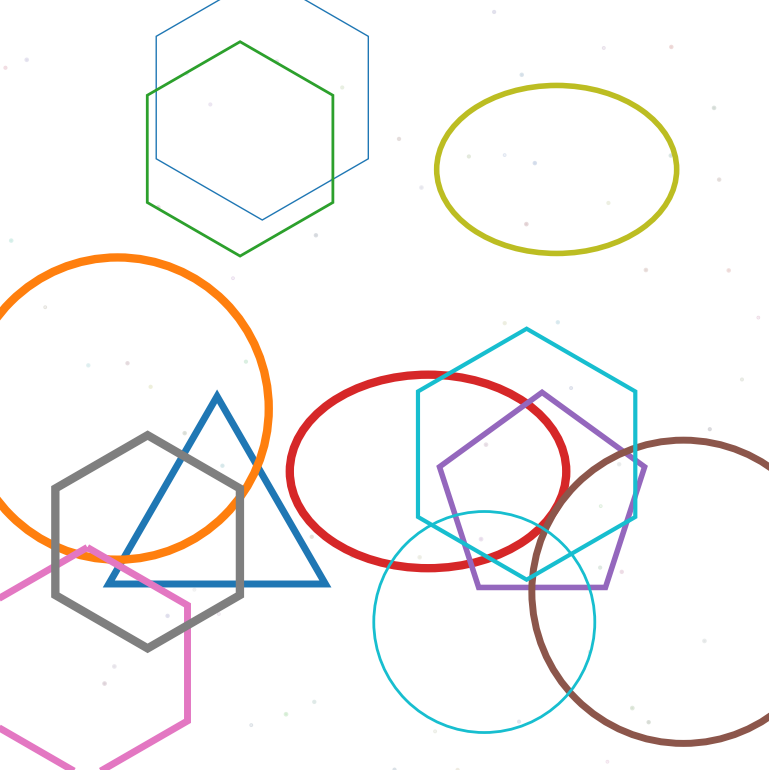[{"shape": "hexagon", "thickness": 0.5, "radius": 0.8, "center": [0.341, 0.873]}, {"shape": "triangle", "thickness": 2.5, "radius": 0.81, "center": [0.282, 0.323]}, {"shape": "circle", "thickness": 3, "radius": 0.98, "center": [0.153, 0.469]}, {"shape": "hexagon", "thickness": 1, "radius": 0.7, "center": [0.312, 0.807]}, {"shape": "oval", "thickness": 3, "radius": 0.9, "center": [0.556, 0.388]}, {"shape": "pentagon", "thickness": 2, "radius": 0.7, "center": [0.704, 0.35]}, {"shape": "circle", "thickness": 2.5, "radius": 0.98, "center": [0.888, 0.231]}, {"shape": "hexagon", "thickness": 2.5, "radius": 0.75, "center": [0.113, 0.139]}, {"shape": "hexagon", "thickness": 3, "radius": 0.69, "center": [0.192, 0.296]}, {"shape": "oval", "thickness": 2, "radius": 0.78, "center": [0.723, 0.78]}, {"shape": "hexagon", "thickness": 1.5, "radius": 0.81, "center": [0.684, 0.41]}, {"shape": "circle", "thickness": 1, "radius": 0.72, "center": [0.629, 0.192]}]